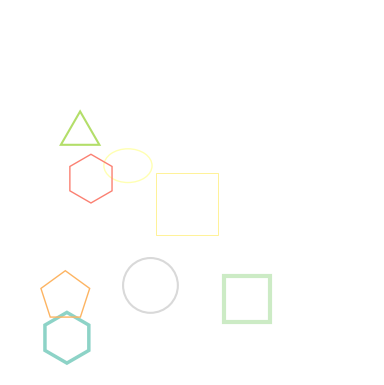[{"shape": "hexagon", "thickness": 2.5, "radius": 0.33, "center": [0.174, 0.123]}, {"shape": "oval", "thickness": 1, "radius": 0.31, "center": [0.332, 0.57]}, {"shape": "hexagon", "thickness": 1, "radius": 0.32, "center": [0.236, 0.536]}, {"shape": "pentagon", "thickness": 1, "radius": 0.33, "center": [0.17, 0.23]}, {"shape": "triangle", "thickness": 1.5, "radius": 0.29, "center": [0.208, 0.653]}, {"shape": "circle", "thickness": 1.5, "radius": 0.36, "center": [0.391, 0.259]}, {"shape": "square", "thickness": 3, "radius": 0.3, "center": [0.642, 0.224]}, {"shape": "square", "thickness": 0.5, "radius": 0.4, "center": [0.486, 0.471]}]